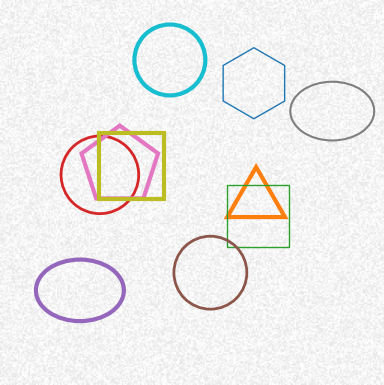[{"shape": "hexagon", "thickness": 1, "radius": 0.46, "center": [0.659, 0.784]}, {"shape": "triangle", "thickness": 3, "radius": 0.43, "center": [0.665, 0.479]}, {"shape": "square", "thickness": 1, "radius": 0.4, "center": [0.67, 0.438]}, {"shape": "circle", "thickness": 2, "radius": 0.5, "center": [0.259, 0.546]}, {"shape": "oval", "thickness": 3, "radius": 0.57, "center": [0.208, 0.246]}, {"shape": "circle", "thickness": 2, "radius": 0.47, "center": [0.546, 0.292]}, {"shape": "pentagon", "thickness": 3, "radius": 0.52, "center": [0.311, 0.569]}, {"shape": "oval", "thickness": 1.5, "radius": 0.54, "center": [0.863, 0.711]}, {"shape": "square", "thickness": 3, "radius": 0.42, "center": [0.341, 0.568]}, {"shape": "circle", "thickness": 3, "radius": 0.46, "center": [0.441, 0.844]}]